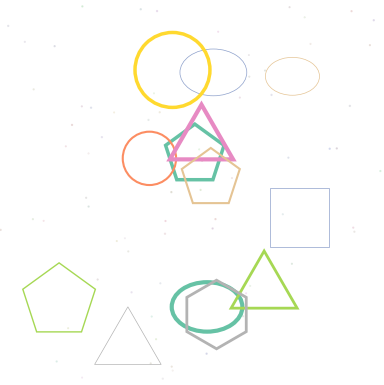[{"shape": "oval", "thickness": 3, "radius": 0.46, "center": [0.538, 0.203]}, {"shape": "pentagon", "thickness": 2.5, "radius": 0.4, "center": [0.506, 0.598]}, {"shape": "circle", "thickness": 1.5, "radius": 0.35, "center": [0.388, 0.589]}, {"shape": "square", "thickness": 0.5, "radius": 0.38, "center": [0.777, 0.435]}, {"shape": "oval", "thickness": 0.5, "radius": 0.43, "center": [0.554, 0.812]}, {"shape": "triangle", "thickness": 3, "radius": 0.47, "center": [0.523, 0.633]}, {"shape": "pentagon", "thickness": 1, "radius": 0.5, "center": [0.153, 0.218]}, {"shape": "triangle", "thickness": 2, "radius": 0.49, "center": [0.686, 0.249]}, {"shape": "circle", "thickness": 2.5, "radius": 0.49, "center": [0.448, 0.818]}, {"shape": "pentagon", "thickness": 1.5, "radius": 0.4, "center": [0.548, 0.536]}, {"shape": "oval", "thickness": 0.5, "radius": 0.35, "center": [0.76, 0.802]}, {"shape": "triangle", "thickness": 0.5, "radius": 0.5, "center": [0.332, 0.103]}, {"shape": "hexagon", "thickness": 2, "radius": 0.45, "center": [0.562, 0.183]}]